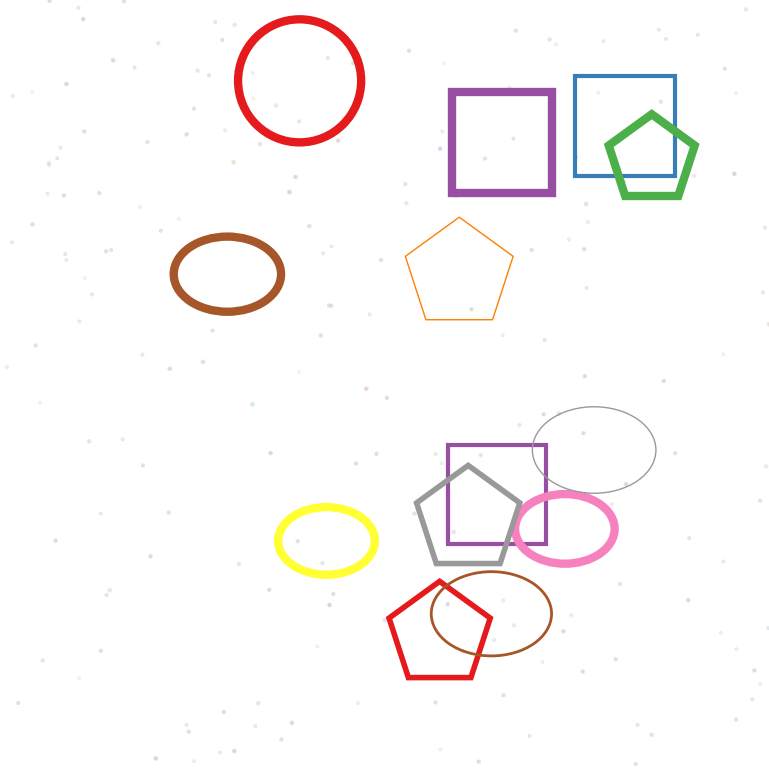[{"shape": "pentagon", "thickness": 2, "radius": 0.35, "center": [0.571, 0.176]}, {"shape": "circle", "thickness": 3, "radius": 0.4, "center": [0.389, 0.895]}, {"shape": "square", "thickness": 1.5, "radius": 0.33, "center": [0.812, 0.837]}, {"shape": "pentagon", "thickness": 3, "radius": 0.29, "center": [0.846, 0.793]}, {"shape": "square", "thickness": 1.5, "radius": 0.32, "center": [0.645, 0.358]}, {"shape": "square", "thickness": 3, "radius": 0.33, "center": [0.652, 0.815]}, {"shape": "pentagon", "thickness": 0.5, "radius": 0.37, "center": [0.596, 0.644]}, {"shape": "oval", "thickness": 3, "radius": 0.31, "center": [0.424, 0.297]}, {"shape": "oval", "thickness": 3, "radius": 0.35, "center": [0.295, 0.644]}, {"shape": "oval", "thickness": 1, "radius": 0.39, "center": [0.638, 0.203]}, {"shape": "oval", "thickness": 3, "radius": 0.32, "center": [0.734, 0.313]}, {"shape": "oval", "thickness": 0.5, "radius": 0.4, "center": [0.772, 0.416]}, {"shape": "pentagon", "thickness": 2, "radius": 0.35, "center": [0.608, 0.325]}]